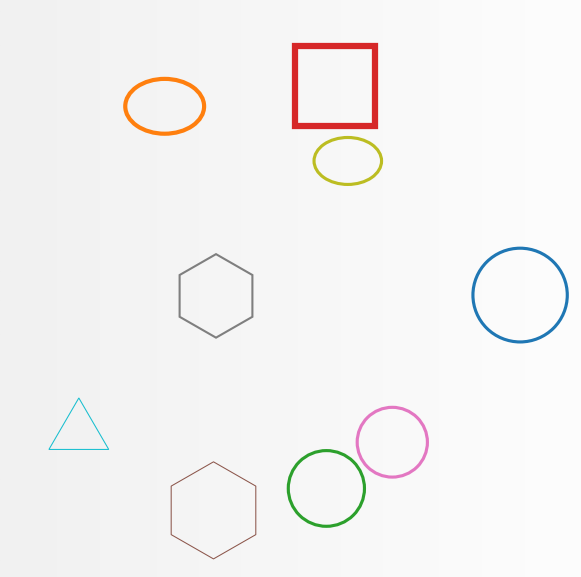[{"shape": "circle", "thickness": 1.5, "radius": 0.41, "center": [0.895, 0.488]}, {"shape": "oval", "thickness": 2, "radius": 0.34, "center": [0.283, 0.815]}, {"shape": "circle", "thickness": 1.5, "radius": 0.33, "center": [0.562, 0.153]}, {"shape": "square", "thickness": 3, "radius": 0.34, "center": [0.576, 0.85]}, {"shape": "hexagon", "thickness": 0.5, "radius": 0.42, "center": [0.367, 0.115]}, {"shape": "circle", "thickness": 1.5, "radius": 0.3, "center": [0.675, 0.233]}, {"shape": "hexagon", "thickness": 1, "radius": 0.36, "center": [0.372, 0.487]}, {"shape": "oval", "thickness": 1.5, "radius": 0.29, "center": [0.598, 0.72]}, {"shape": "triangle", "thickness": 0.5, "radius": 0.3, "center": [0.136, 0.251]}]